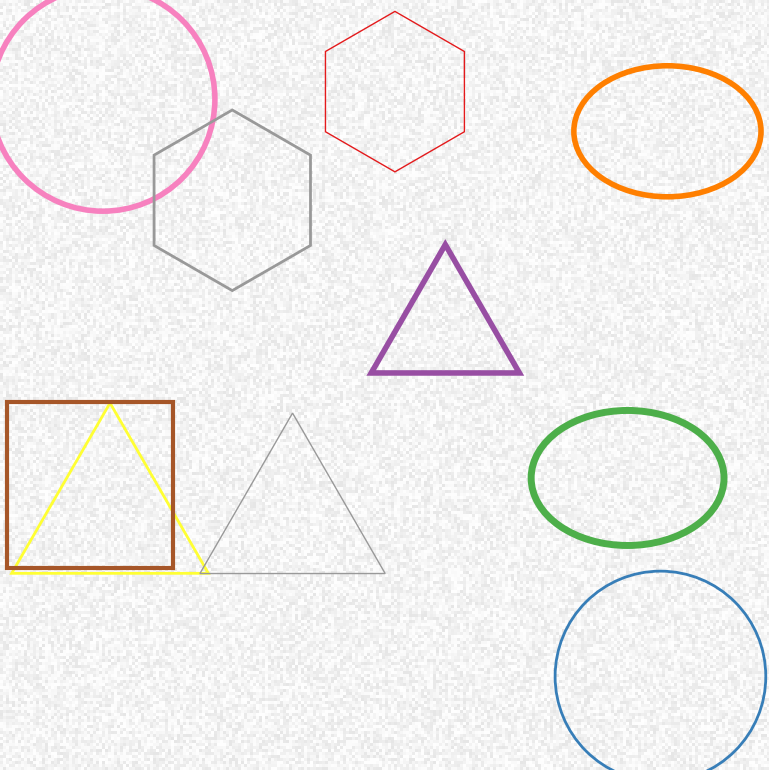[{"shape": "hexagon", "thickness": 0.5, "radius": 0.52, "center": [0.513, 0.881]}, {"shape": "circle", "thickness": 1, "radius": 0.68, "center": [0.858, 0.121]}, {"shape": "oval", "thickness": 2.5, "radius": 0.63, "center": [0.815, 0.379]}, {"shape": "triangle", "thickness": 2, "radius": 0.56, "center": [0.578, 0.571]}, {"shape": "oval", "thickness": 2, "radius": 0.61, "center": [0.867, 0.83]}, {"shape": "triangle", "thickness": 1, "radius": 0.74, "center": [0.143, 0.329]}, {"shape": "square", "thickness": 1.5, "radius": 0.54, "center": [0.117, 0.371]}, {"shape": "circle", "thickness": 2, "radius": 0.73, "center": [0.134, 0.871]}, {"shape": "triangle", "thickness": 0.5, "radius": 0.69, "center": [0.38, 0.325]}, {"shape": "hexagon", "thickness": 1, "radius": 0.59, "center": [0.302, 0.74]}]